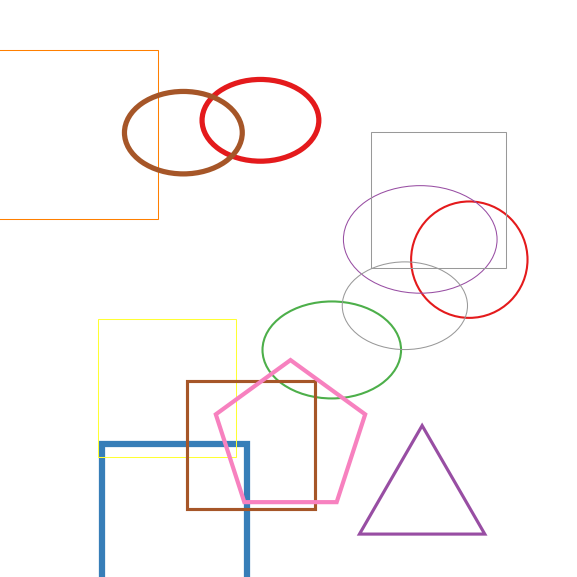[{"shape": "circle", "thickness": 1, "radius": 0.5, "center": [0.813, 0.549]}, {"shape": "oval", "thickness": 2.5, "radius": 0.51, "center": [0.451, 0.791]}, {"shape": "square", "thickness": 3, "radius": 0.63, "center": [0.302, 0.105]}, {"shape": "oval", "thickness": 1, "radius": 0.6, "center": [0.575, 0.393]}, {"shape": "oval", "thickness": 0.5, "radius": 0.67, "center": [0.728, 0.585]}, {"shape": "triangle", "thickness": 1.5, "radius": 0.63, "center": [0.731, 0.137]}, {"shape": "square", "thickness": 0.5, "radius": 0.73, "center": [0.128, 0.766]}, {"shape": "square", "thickness": 0.5, "radius": 0.6, "center": [0.289, 0.327]}, {"shape": "square", "thickness": 1.5, "radius": 0.55, "center": [0.435, 0.228]}, {"shape": "oval", "thickness": 2.5, "radius": 0.51, "center": [0.318, 0.769]}, {"shape": "pentagon", "thickness": 2, "radius": 0.68, "center": [0.503, 0.24]}, {"shape": "oval", "thickness": 0.5, "radius": 0.54, "center": [0.701, 0.47]}, {"shape": "square", "thickness": 0.5, "radius": 0.58, "center": [0.759, 0.653]}]